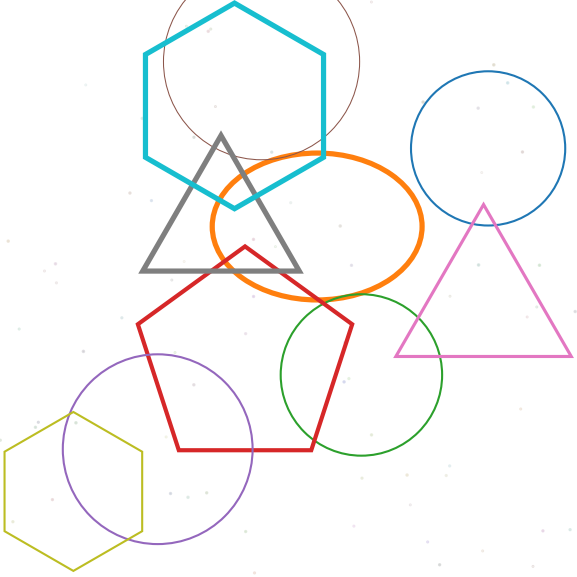[{"shape": "circle", "thickness": 1, "radius": 0.67, "center": [0.845, 0.742]}, {"shape": "oval", "thickness": 2.5, "radius": 0.91, "center": [0.549, 0.607]}, {"shape": "circle", "thickness": 1, "radius": 0.7, "center": [0.626, 0.35]}, {"shape": "pentagon", "thickness": 2, "radius": 0.98, "center": [0.424, 0.377]}, {"shape": "circle", "thickness": 1, "radius": 0.82, "center": [0.273, 0.221]}, {"shape": "circle", "thickness": 0.5, "radius": 0.85, "center": [0.453, 0.892]}, {"shape": "triangle", "thickness": 1.5, "radius": 0.88, "center": [0.837, 0.47]}, {"shape": "triangle", "thickness": 2.5, "radius": 0.78, "center": [0.383, 0.608]}, {"shape": "hexagon", "thickness": 1, "radius": 0.69, "center": [0.127, 0.148]}, {"shape": "hexagon", "thickness": 2.5, "radius": 0.89, "center": [0.406, 0.816]}]